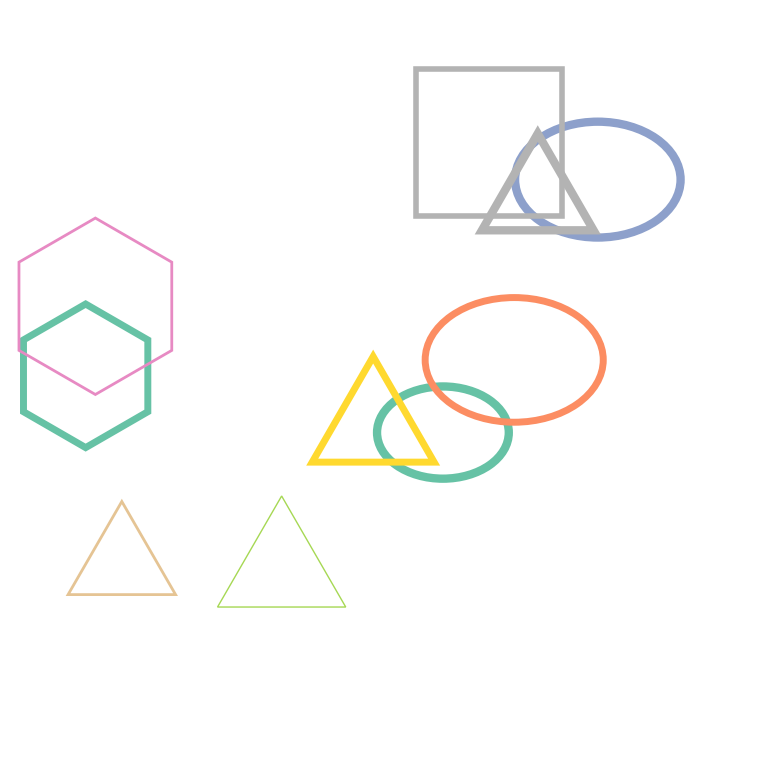[{"shape": "hexagon", "thickness": 2.5, "radius": 0.47, "center": [0.111, 0.512]}, {"shape": "oval", "thickness": 3, "radius": 0.43, "center": [0.575, 0.438]}, {"shape": "oval", "thickness": 2.5, "radius": 0.58, "center": [0.668, 0.533]}, {"shape": "oval", "thickness": 3, "radius": 0.54, "center": [0.776, 0.767]}, {"shape": "hexagon", "thickness": 1, "radius": 0.57, "center": [0.124, 0.602]}, {"shape": "triangle", "thickness": 0.5, "radius": 0.48, "center": [0.366, 0.26]}, {"shape": "triangle", "thickness": 2.5, "radius": 0.46, "center": [0.485, 0.446]}, {"shape": "triangle", "thickness": 1, "radius": 0.4, "center": [0.158, 0.268]}, {"shape": "triangle", "thickness": 3, "radius": 0.42, "center": [0.698, 0.743]}, {"shape": "square", "thickness": 2, "radius": 0.47, "center": [0.635, 0.815]}]